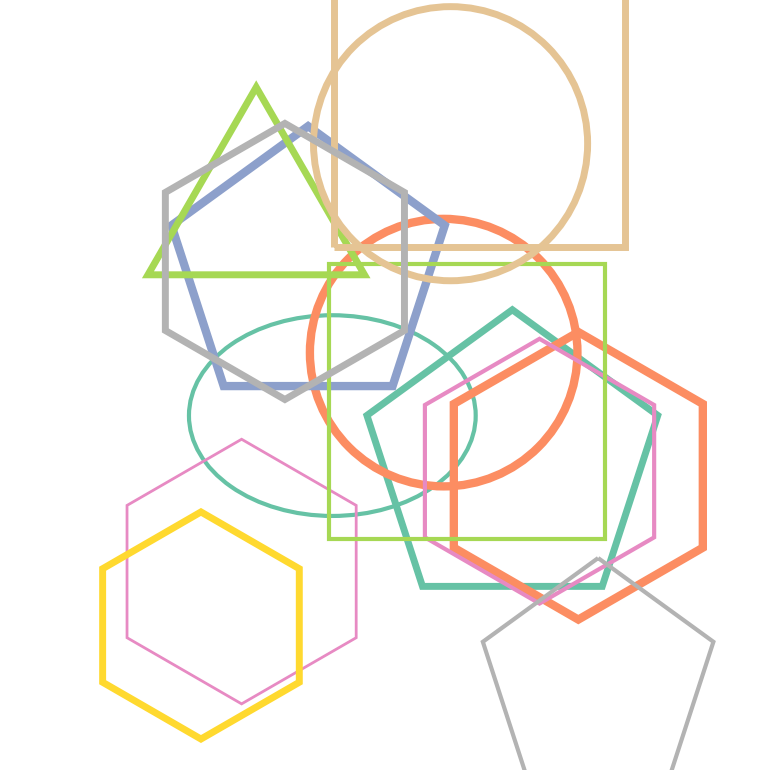[{"shape": "pentagon", "thickness": 2.5, "radius": 0.99, "center": [0.665, 0.399]}, {"shape": "oval", "thickness": 1.5, "radius": 0.93, "center": [0.432, 0.46]}, {"shape": "circle", "thickness": 3, "radius": 0.87, "center": [0.576, 0.542]}, {"shape": "hexagon", "thickness": 3, "radius": 0.93, "center": [0.751, 0.382]}, {"shape": "pentagon", "thickness": 3, "radius": 0.93, "center": [0.4, 0.65]}, {"shape": "hexagon", "thickness": 1, "radius": 0.86, "center": [0.314, 0.258]}, {"shape": "hexagon", "thickness": 1.5, "radius": 0.86, "center": [0.701, 0.388]}, {"shape": "square", "thickness": 1.5, "radius": 0.89, "center": [0.607, 0.479]}, {"shape": "triangle", "thickness": 2.5, "radius": 0.81, "center": [0.333, 0.724]}, {"shape": "hexagon", "thickness": 2.5, "radius": 0.74, "center": [0.261, 0.188]}, {"shape": "circle", "thickness": 2.5, "radius": 0.89, "center": [0.585, 0.813]}, {"shape": "square", "thickness": 2.5, "radius": 0.94, "center": [0.623, 0.868]}, {"shape": "hexagon", "thickness": 2.5, "radius": 0.9, "center": [0.37, 0.66]}, {"shape": "pentagon", "thickness": 1.5, "radius": 0.79, "center": [0.777, 0.118]}]